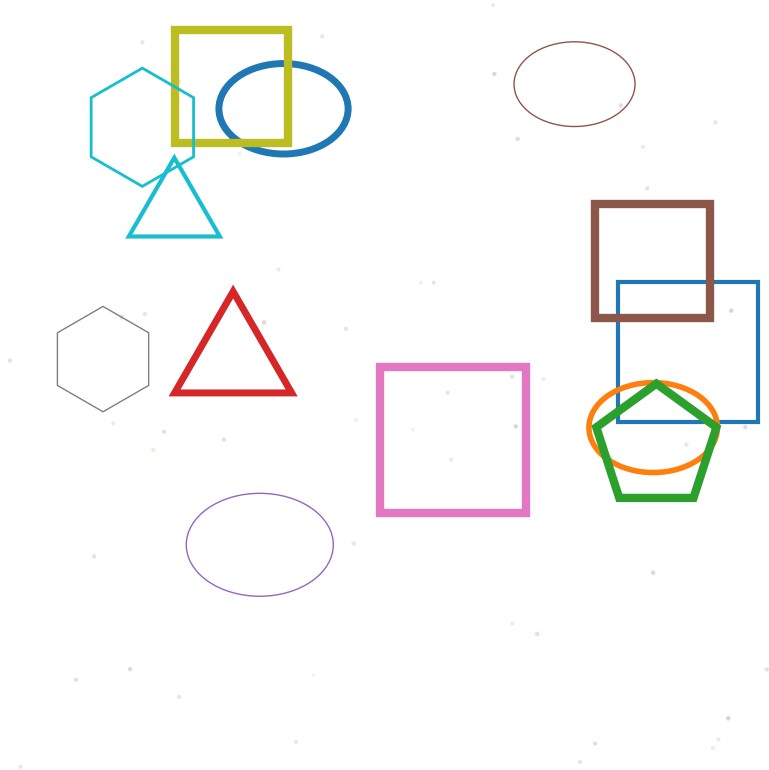[{"shape": "oval", "thickness": 2.5, "radius": 0.42, "center": [0.368, 0.859]}, {"shape": "square", "thickness": 1.5, "radius": 0.45, "center": [0.894, 0.543]}, {"shape": "oval", "thickness": 2, "radius": 0.42, "center": [0.848, 0.445]}, {"shape": "pentagon", "thickness": 3, "radius": 0.41, "center": [0.852, 0.42]}, {"shape": "triangle", "thickness": 2.5, "radius": 0.44, "center": [0.303, 0.534]}, {"shape": "oval", "thickness": 0.5, "radius": 0.48, "center": [0.337, 0.292]}, {"shape": "square", "thickness": 3, "radius": 0.37, "center": [0.848, 0.661]}, {"shape": "oval", "thickness": 0.5, "radius": 0.39, "center": [0.746, 0.891]}, {"shape": "square", "thickness": 3, "radius": 0.47, "center": [0.588, 0.429]}, {"shape": "hexagon", "thickness": 0.5, "radius": 0.34, "center": [0.134, 0.534]}, {"shape": "square", "thickness": 3, "radius": 0.37, "center": [0.3, 0.888]}, {"shape": "hexagon", "thickness": 1, "radius": 0.38, "center": [0.185, 0.835]}, {"shape": "triangle", "thickness": 1.5, "radius": 0.34, "center": [0.226, 0.727]}]